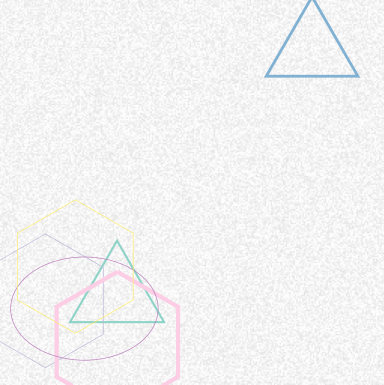[{"shape": "triangle", "thickness": 1.5, "radius": 0.71, "center": [0.304, 0.234]}, {"shape": "hexagon", "thickness": 0.5, "radius": 0.87, "center": [0.118, 0.219]}, {"shape": "triangle", "thickness": 2, "radius": 0.69, "center": [0.81, 0.871]}, {"shape": "hexagon", "thickness": 3, "radius": 0.91, "center": [0.305, 0.112]}, {"shape": "oval", "thickness": 0.5, "radius": 0.96, "center": [0.219, 0.198]}, {"shape": "hexagon", "thickness": 0.5, "radius": 0.87, "center": [0.196, 0.308]}]